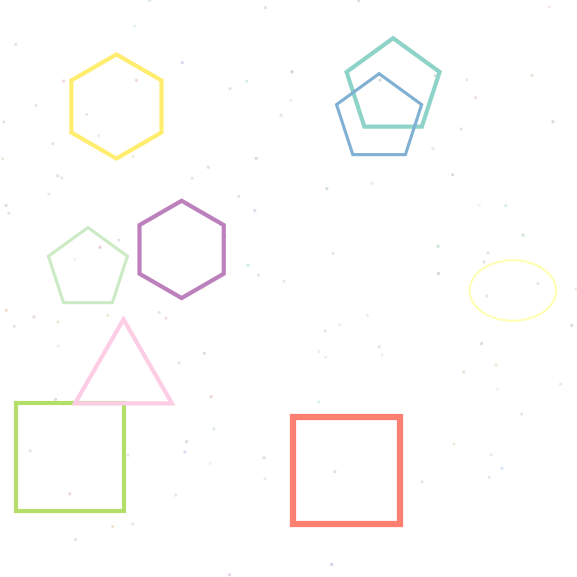[{"shape": "pentagon", "thickness": 2, "radius": 0.42, "center": [0.681, 0.848]}, {"shape": "oval", "thickness": 1, "radius": 0.37, "center": [0.888, 0.496]}, {"shape": "square", "thickness": 3, "radius": 0.46, "center": [0.6, 0.185]}, {"shape": "pentagon", "thickness": 1.5, "radius": 0.39, "center": [0.656, 0.794]}, {"shape": "square", "thickness": 2, "radius": 0.47, "center": [0.12, 0.208]}, {"shape": "triangle", "thickness": 2, "radius": 0.48, "center": [0.214, 0.349]}, {"shape": "hexagon", "thickness": 2, "radius": 0.42, "center": [0.314, 0.567]}, {"shape": "pentagon", "thickness": 1.5, "radius": 0.36, "center": [0.152, 0.533]}, {"shape": "hexagon", "thickness": 2, "radius": 0.45, "center": [0.202, 0.815]}]